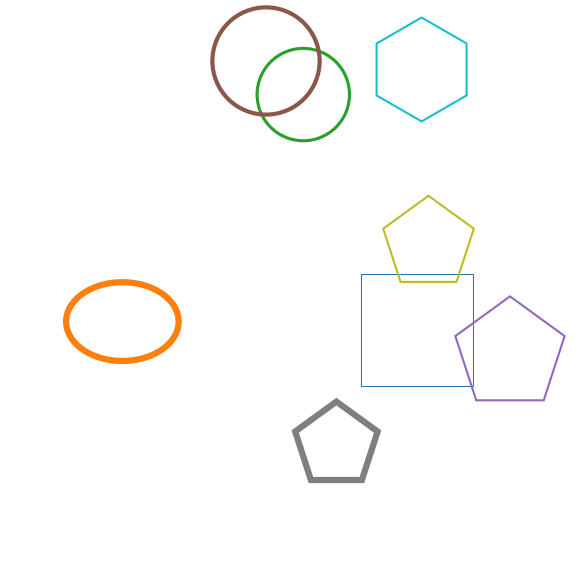[{"shape": "square", "thickness": 0.5, "radius": 0.49, "center": [0.722, 0.428]}, {"shape": "oval", "thickness": 3, "radius": 0.49, "center": [0.212, 0.442]}, {"shape": "circle", "thickness": 1.5, "radius": 0.4, "center": [0.525, 0.835]}, {"shape": "pentagon", "thickness": 1, "radius": 0.5, "center": [0.883, 0.386]}, {"shape": "circle", "thickness": 2, "radius": 0.46, "center": [0.461, 0.894]}, {"shape": "pentagon", "thickness": 3, "radius": 0.38, "center": [0.583, 0.229]}, {"shape": "pentagon", "thickness": 1, "radius": 0.41, "center": [0.742, 0.578]}, {"shape": "hexagon", "thickness": 1, "radius": 0.45, "center": [0.73, 0.879]}]